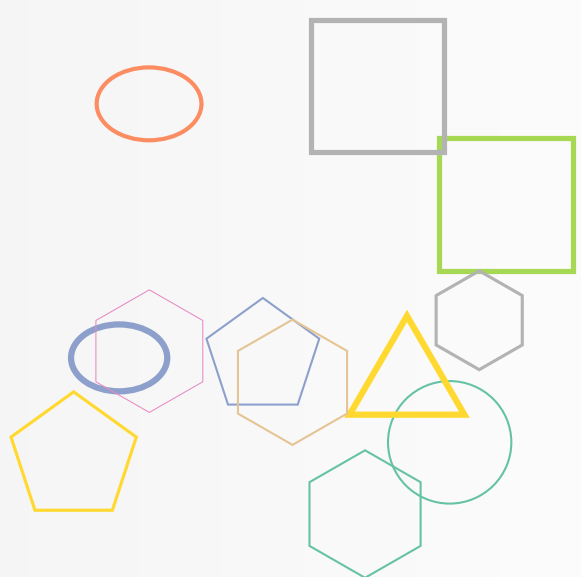[{"shape": "circle", "thickness": 1, "radius": 0.53, "center": [0.774, 0.233]}, {"shape": "hexagon", "thickness": 1, "radius": 0.55, "center": [0.628, 0.109]}, {"shape": "oval", "thickness": 2, "radius": 0.45, "center": [0.256, 0.819]}, {"shape": "oval", "thickness": 3, "radius": 0.41, "center": [0.205, 0.379]}, {"shape": "pentagon", "thickness": 1, "radius": 0.51, "center": [0.452, 0.381]}, {"shape": "hexagon", "thickness": 0.5, "radius": 0.53, "center": [0.257, 0.391]}, {"shape": "square", "thickness": 2.5, "radius": 0.57, "center": [0.87, 0.645]}, {"shape": "triangle", "thickness": 3, "radius": 0.57, "center": [0.7, 0.338]}, {"shape": "pentagon", "thickness": 1.5, "radius": 0.57, "center": [0.127, 0.207]}, {"shape": "hexagon", "thickness": 1, "radius": 0.54, "center": [0.503, 0.337]}, {"shape": "square", "thickness": 2.5, "radius": 0.57, "center": [0.649, 0.851]}, {"shape": "hexagon", "thickness": 1.5, "radius": 0.43, "center": [0.824, 0.445]}]